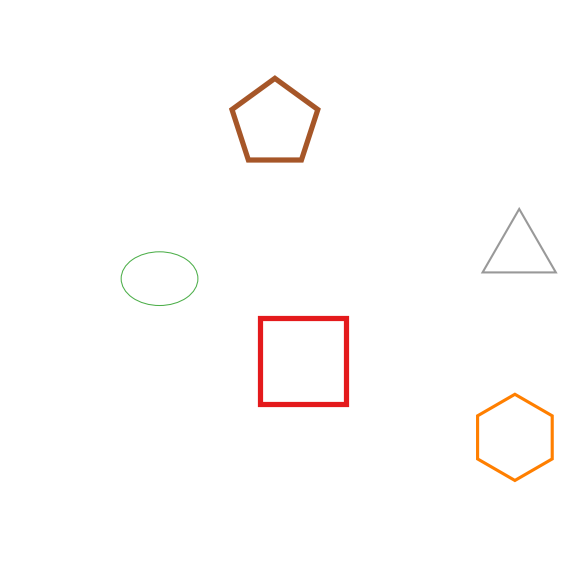[{"shape": "square", "thickness": 2.5, "radius": 0.37, "center": [0.525, 0.375]}, {"shape": "oval", "thickness": 0.5, "radius": 0.33, "center": [0.276, 0.517]}, {"shape": "hexagon", "thickness": 1.5, "radius": 0.37, "center": [0.892, 0.242]}, {"shape": "pentagon", "thickness": 2.5, "radius": 0.39, "center": [0.476, 0.785]}, {"shape": "triangle", "thickness": 1, "radius": 0.37, "center": [0.899, 0.564]}]